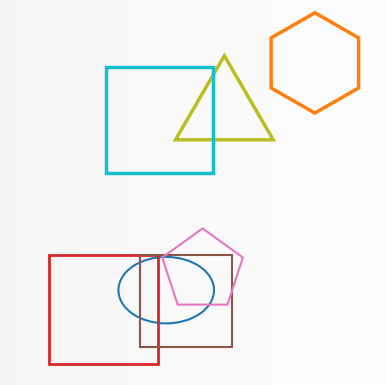[{"shape": "oval", "thickness": 1.5, "radius": 0.62, "center": [0.429, 0.246]}, {"shape": "hexagon", "thickness": 2.5, "radius": 0.65, "center": [0.813, 0.837]}, {"shape": "square", "thickness": 2, "radius": 0.71, "center": [0.267, 0.196]}, {"shape": "square", "thickness": 1.5, "radius": 0.59, "center": [0.48, 0.218]}, {"shape": "pentagon", "thickness": 1.5, "radius": 0.55, "center": [0.523, 0.297]}, {"shape": "triangle", "thickness": 2.5, "radius": 0.73, "center": [0.579, 0.71]}, {"shape": "square", "thickness": 2.5, "radius": 0.69, "center": [0.411, 0.689]}]